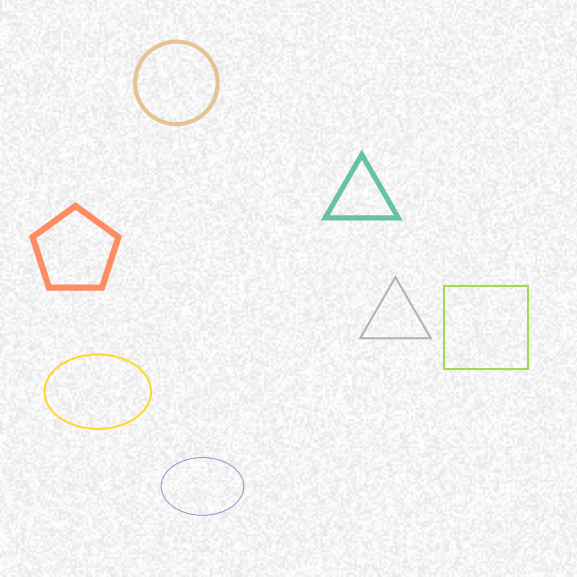[{"shape": "triangle", "thickness": 2.5, "radius": 0.37, "center": [0.626, 0.658]}, {"shape": "pentagon", "thickness": 3, "radius": 0.39, "center": [0.131, 0.564]}, {"shape": "oval", "thickness": 0.5, "radius": 0.36, "center": [0.351, 0.157]}, {"shape": "square", "thickness": 1, "radius": 0.36, "center": [0.842, 0.432]}, {"shape": "oval", "thickness": 1, "radius": 0.46, "center": [0.169, 0.321]}, {"shape": "circle", "thickness": 2, "radius": 0.36, "center": [0.305, 0.856]}, {"shape": "triangle", "thickness": 1, "radius": 0.35, "center": [0.685, 0.449]}]